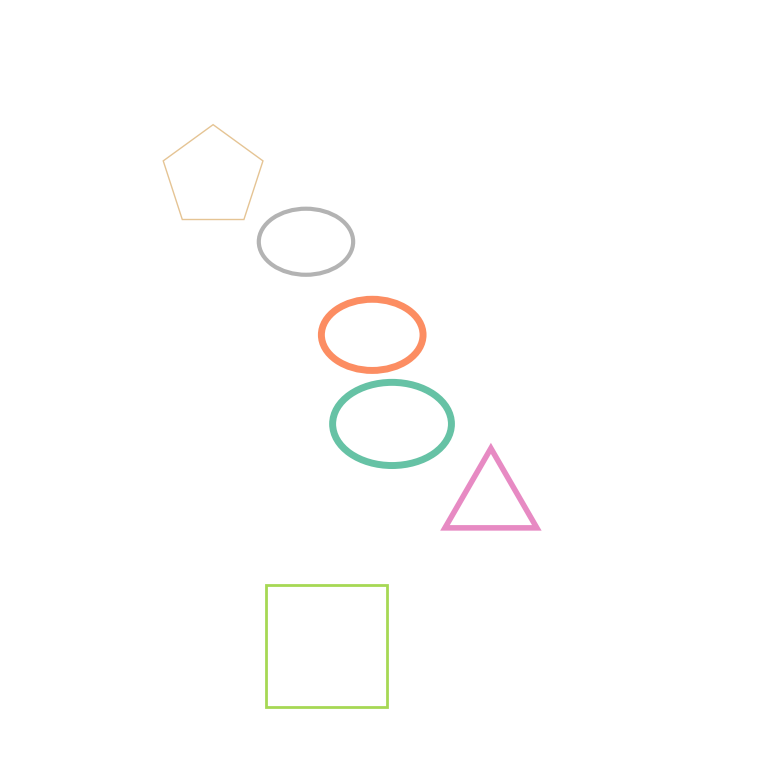[{"shape": "oval", "thickness": 2.5, "radius": 0.39, "center": [0.509, 0.449]}, {"shape": "oval", "thickness": 2.5, "radius": 0.33, "center": [0.483, 0.565]}, {"shape": "triangle", "thickness": 2, "radius": 0.34, "center": [0.638, 0.349]}, {"shape": "square", "thickness": 1, "radius": 0.39, "center": [0.424, 0.161]}, {"shape": "pentagon", "thickness": 0.5, "radius": 0.34, "center": [0.277, 0.77]}, {"shape": "oval", "thickness": 1.5, "radius": 0.31, "center": [0.397, 0.686]}]